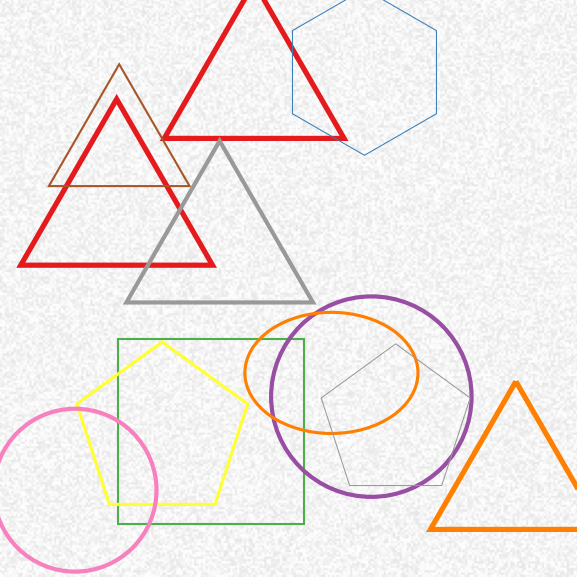[{"shape": "triangle", "thickness": 2.5, "radius": 0.96, "center": [0.202, 0.636]}, {"shape": "triangle", "thickness": 2.5, "radius": 0.9, "center": [0.44, 0.849]}, {"shape": "hexagon", "thickness": 0.5, "radius": 0.72, "center": [0.631, 0.874]}, {"shape": "square", "thickness": 1, "radius": 0.8, "center": [0.365, 0.252]}, {"shape": "circle", "thickness": 2, "radius": 0.87, "center": [0.643, 0.312]}, {"shape": "triangle", "thickness": 2.5, "radius": 0.85, "center": [0.893, 0.168]}, {"shape": "oval", "thickness": 1.5, "radius": 0.75, "center": [0.574, 0.353]}, {"shape": "pentagon", "thickness": 1.5, "radius": 0.78, "center": [0.281, 0.251]}, {"shape": "triangle", "thickness": 1, "radius": 0.7, "center": [0.206, 0.747]}, {"shape": "circle", "thickness": 2, "radius": 0.71, "center": [0.13, 0.15]}, {"shape": "pentagon", "thickness": 0.5, "radius": 0.68, "center": [0.685, 0.268]}, {"shape": "triangle", "thickness": 2, "radius": 0.93, "center": [0.38, 0.569]}]